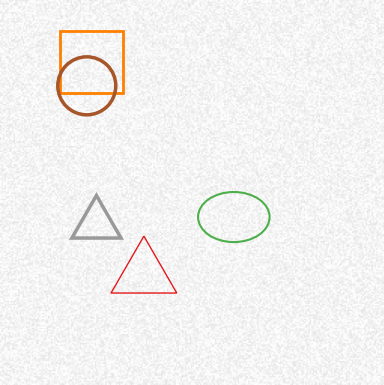[{"shape": "triangle", "thickness": 1, "radius": 0.49, "center": [0.374, 0.288]}, {"shape": "oval", "thickness": 1.5, "radius": 0.46, "center": [0.607, 0.436]}, {"shape": "square", "thickness": 2, "radius": 0.4, "center": [0.238, 0.839]}, {"shape": "circle", "thickness": 2.5, "radius": 0.38, "center": [0.225, 0.777]}, {"shape": "triangle", "thickness": 2.5, "radius": 0.37, "center": [0.25, 0.419]}]